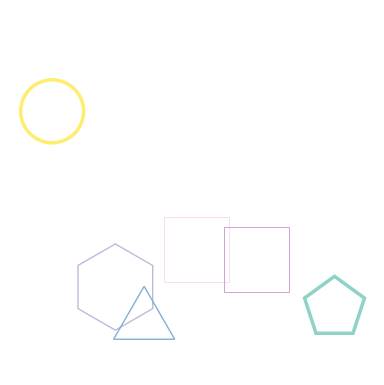[{"shape": "pentagon", "thickness": 2.5, "radius": 0.41, "center": [0.869, 0.201]}, {"shape": "hexagon", "thickness": 1, "radius": 0.56, "center": [0.3, 0.254]}, {"shape": "triangle", "thickness": 1, "radius": 0.46, "center": [0.374, 0.165]}, {"shape": "square", "thickness": 0.5, "radius": 0.42, "center": [0.511, 0.352]}, {"shape": "square", "thickness": 0.5, "radius": 0.42, "center": [0.666, 0.326]}, {"shape": "circle", "thickness": 2.5, "radius": 0.41, "center": [0.135, 0.711]}]